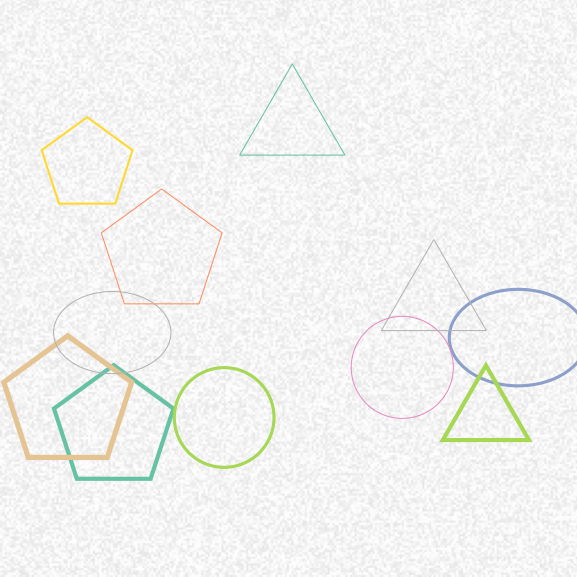[{"shape": "pentagon", "thickness": 2, "radius": 0.54, "center": [0.197, 0.258]}, {"shape": "triangle", "thickness": 0.5, "radius": 0.53, "center": [0.506, 0.783]}, {"shape": "pentagon", "thickness": 0.5, "radius": 0.55, "center": [0.28, 0.562]}, {"shape": "oval", "thickness": 1.5, "radius": 0.6, "center": [0.897, 0.415]}, {"shape": "circle", "thickness": 0.5, "radius": 0.44, "center": [0.697, 0.363]}, {"shape": "triangle", "thickness": 2, "radius": 0.43, "center": [0.841, 0.28]}, {"shape": "circle", "thickness": 1.5, "radius": 0.43, "center": [0.388, 0.276]}, {"shape": "pentagon", "thickness": 1, "radius": 0.41, "center": [0.151, 0.713]}, {"shape": "pentagon", "thickness": 2.5, "radius": 0.58, "center": [0.117, 0.301]}, {"shape": "triangle", "thickness": 0.5, "radius": 0.53, "center": [0.751, 0.479]}, {"shape": "oval", "thickness": 0.5, "radius": 0.51, "center": [0.194, 0.423]}]